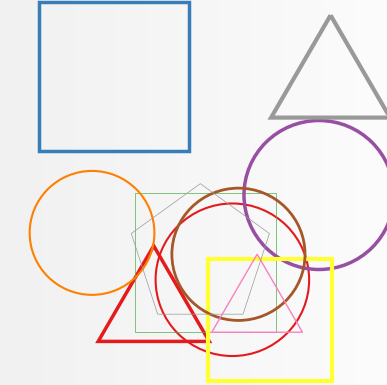[{"shape": "circle", "thickness": 1.5, "radius": 0.99, "center": [0.6, 0.273]}, {"shape": "triangle", "thickness": 2.5, "radius": 0.83, "center": [0.397, 0.196]}, {"shape": "square", "thickness": 2.5, "radius": 0.96, "center": [0.294, 0.801]}, {"shape": "square", "thickness": 0.5, "radius": 0.91, "center": [0.531, 0.318]}, {"shape": "circle", "thickness": 2.5, "radius": 0.97, "center": [0.823, 0.493]}, {"shape": "circle", "thickness": 1.5, "radius": 0.8, "center": [0.237, 0.395]}, {"shape": "square", "thickness": 3, "radius": 0.79, "center": [0.697, 0.168]}, {"shape": "circle", "thickness": 2, "radius": 0.86, "center": [0.615, 0.34]}, {"shape": "triangle", "thickness": 1, "radius": 0.68, "center": [0.664, 0.205]}, {"shape": "pentagon", "thickness": 0.5, "radius": 0.94, "center": [0.517, 0.336]}, {"shape": "triangle", "thickness": 3, "radius": 0.89, "center": [0.853, 0.783]}]